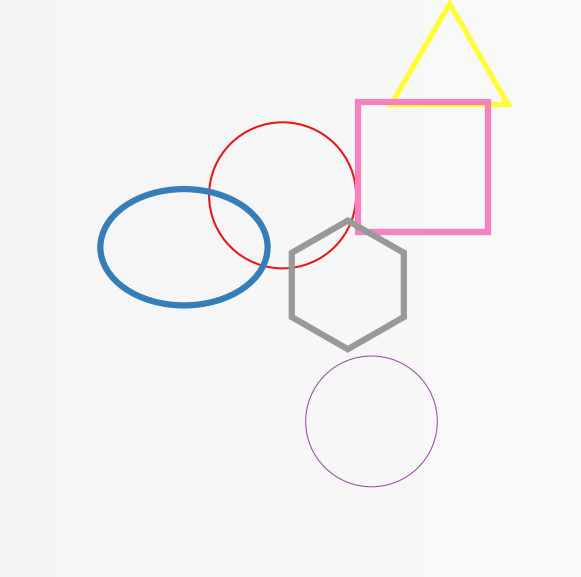[{"shape": "circle", "thickness": 1, "radius": 0.63, "center": [0.486, 0.661]}, {"shape": "oval", "thickness": 3, "radius": 0.72, "center": [0.317, 0.571]}, {"shape": "circle", "thickness": 0.5, "radius": 0.57, "center": [0.639, 0.269]}, {"shape": "triangle", "thickness": 2.5, "radius": 0.58, "center": [0.774, 0.876]}, {"shape": "square", "thickness": 3, "radius": 0.56, "center": [0.728, 0.71]}, {"shape": "hexagon", "thickness": 3, "radius": 0.56, "center": [0.598, 0.506]}]